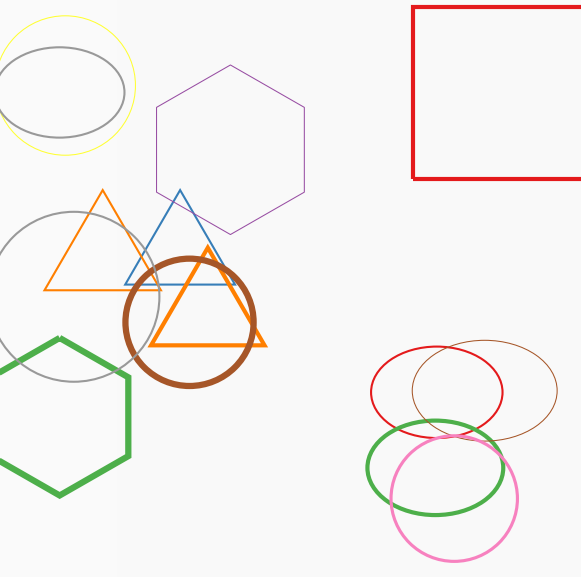[{"shape": "square", "thickness": 2, "radius": 0.74, "center": [0.858, 0.839]}, {"shape": "oval", "thickness": 1, "radius": 0.57, "center": [0.751, 0.32]}, {"shape": "triangle", "thickness": 1, "radius": 0.55, "center": [0.31, 0.561]}, {"shape": "hexagon", "thickness": 3, "radius": 0.68, "center": [0.103, 0.278]}, {"shape": "oval", "thickness": 2, "radius": 0.58, "center": [0.749, 0.189]}, {"shape": "hexagon", "thickness": 0.5, "radius": 0.73, "center": [0.396, 0.74]}, {"shape": "triangle", "thickness": 1, "radius": 0.58, "center": [0.177, 0.554]}, {"shape": "triangle", "thickness": 2, "radius": 0.56, "center": [0.357, 0.457]}, {"shape": "circle", "thickness": 0.5, "radius": 0.6, "center": [0.112, 0.851]}, {"shape": "oval", "thickness": 0.5, "radius": 0.62, "center": [0.834, 0.323]}, {"shape": "circle", "thickness": 3, "radius": 0.55, "center": [0.326, 0.441]}, {"shape": "circle", "thickness": 1.5, "radius": 0.54, "center": [0.781, 0.136]}, {"shape": "oval", "thickness": 1, "radius": 0.56, "center": [0.102, 0.839]}, {"shape": "circle", "thickness": 1, "radius": 0.74, "center": [0.127, 0.485]}]